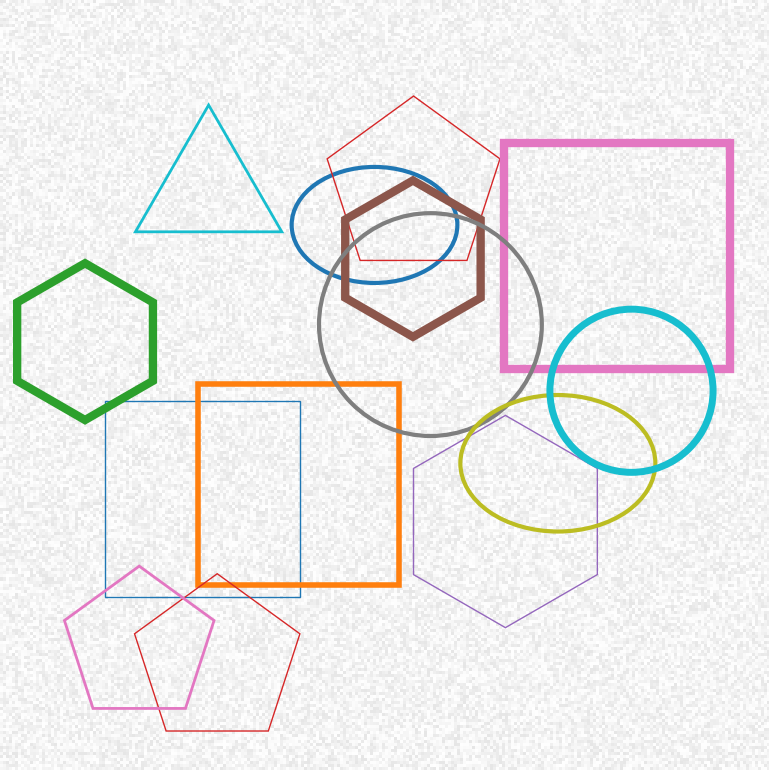[{"shape": "square", "thickness": 0.5, "radius": 0.63, "center": [0.263, 0.352]}, {"shape": "oval", "thickness": 1.5, "radius": 0.54, "center": [0.486, 0.708]}, {"shape": "square", "thickness": 2, "radius": 0.65, "center": [0.387, 0.371]}, {"shape": "hexagon", "thickness": 3, "radius": 0.51, "center": [0.11, 0.556]}, {"shape": "pentagon", "thickness": 0.5, "radius": 0.59, "center": [0.537, 0.757]}, {"shape": "pentagon", "thickness": 0.5, "radius": 0.56, "center": [0.282, 0.142]}, {"shape": "hexagon", "thickness": 0.5, "radius": 0.69, "center": [0.656, 0.323]}, {"shape": "hexagon", "thickness": 3, "radius": 0.51, "center": [0.536, 0.664]}, {"shape": "pentagon", "thickness": 1, "radius": 0.51, "center": [0.181, 0.163]}, {"shape": "square", "thickness": 3, "radius": 0.73, "center": [0.801, 0.667]}, {"shape": "circle", "thickness": 1.5, "radius": 0.72, "center": [0.559, 0.578]}, {"shape": "oval", "thickness": 1.5, "radius": 0.63, "center": [0.724, 0.398]}, {"shape": "circle", "thickness": 2.5, "radius": 0.53, "center": [0.82, 0.493]}, {"shape": "triangle", "thickness": 1, "radius": 0.55, "center": [0.271, 0.754]}]